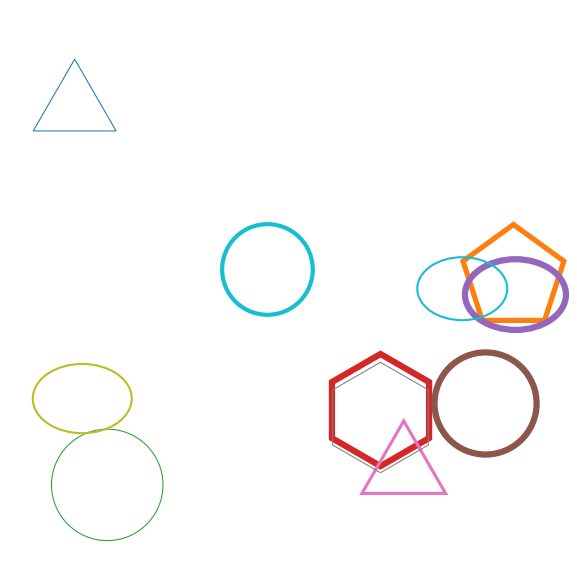[{"shape": "triangle", "thickness": 0.5, "radius": 0.41, "center": [0.129, 0.814]}, {"shape": "pentagon", "thickness": 2.5, "radius": 0.46, "center": [0.889, 0.519]}, {"shape": "circle", "thickness": 0.5, "radius": 0.48, "center": [0.186, 0.16]}, {"shape": "hexagon", "thickness": 3, "radius": 0.49, "center": [0.659, 0.289]}, {"shape": "oval", "thickness": 3, "radius": 0.44, "center": [0.893, 0.489]}, {"shape": "circle", "thickness": 3, "radius": 0.44, "center": [0.841, 0.3]}, {"shape": "triangle", "thickness": 1.5, "radius": 0.42, "center": [0.699, 0.187]}, {"shape": "hexagon", "thickness": 0.5, "radius": 0.48, "center": [0.659, 0.276]}, {"shape": "oval", "thickness": 1, "radius": 0.43, "center": [0.142, 0.309]}, {"shape": "circle", "thickness": 2, "radius": 0.39, "center": [0.463, 0.533]}, {"shape": "oval", "thickness": 1, "radius": 0.39, "center": [0.8, 0.499]}]